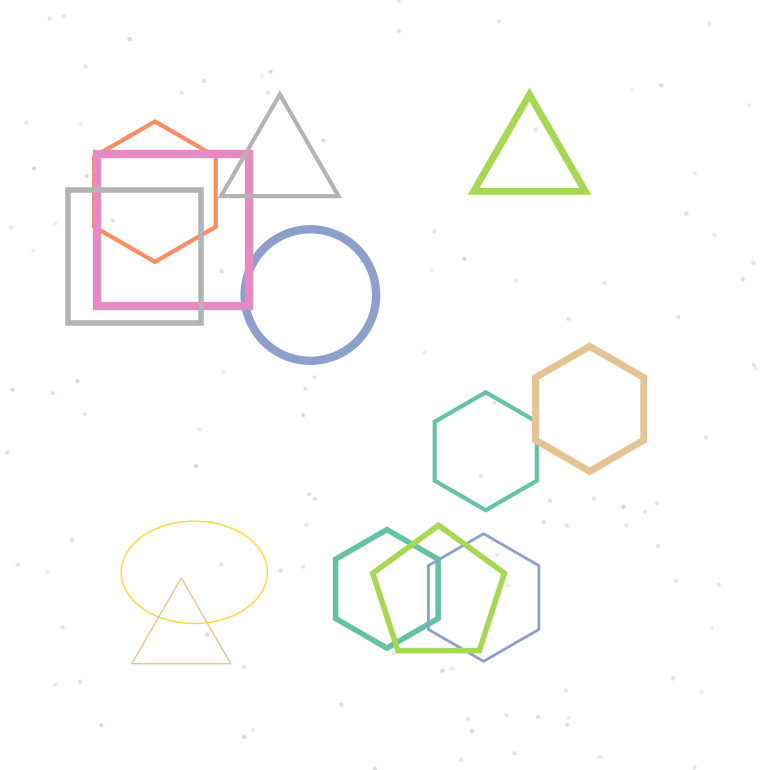[{"shape": "hexagon", "thickness": 2, "radius": 0.38, "center": [0.502, 0.235]}, {"shape": "hexagon", "thickness": 1.5, "radius": 0.38, "center": [0.631, 0.414]}, {"shape": "hexagon", "thickness": 1.5, "radius": 0.46, "center": [0.201, 0.751]}, {"shape": "hexagon", "thickness": 1, "radius": 0.41, "center": [0.628, 0.224]}, {"shape": "circle", "thickness": 3, "radius": 0.43, "center": [0.403, 0.617]}, {"shape": "square", "thickness": 3, "radius": 0.49, "center": [0.225, 0.701]}, {"shape": "triangle", "thickness": 2.5, "radius": 0.42, "center": [0.688, 0.793]}, {"shape": "pentagon", "thickness": 2, "radius": 0.45, "center": [0.57, 0.228]}, {"shape": "oval", "thickness": 0.5, "radius": 0.47, "center": [0.252, 0.257]}, {"shape": "triangle", "thickness": 0.5, "radius": 0.37, "center": [0.235, 0.175]}, {"shape": "hexagon", "thickness": 2.5, "radius": 0.41, "center": [0.766, 0.469]}, {"shape": "square", "thickness": 2, "radius": 0.43, "center": [0.175, 0.666]}, {"shape": "triangle", "thickness": 1.5, "radius": 0.44, "center": [0.363, 0.789]}]